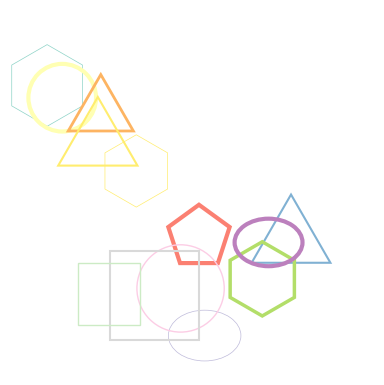[{"shape": "hexagon", "thickness": 0.5, "radius": 0.53, "center": [0.122, 0.778]}, {"shape": "circle", "thickness": 3, "radius": 0.44, "center": [0.162, 0.746]}, {"shape": "oval", "thickness": 0.5, "radius": 0.47, "center": [0.532, 0.128]}, {"shape": "pentagon", "thickness": 3, "radius": 0.42, "center": [0.517, 0.384]}, {"shape": "triangle", "thickness": 1.5, "radius": 0.59, "center": [0.756, 0.377]}, {"shape": "triangle", "thickness": 2, "radius": 0.49, "center": [0.262, 0.709]}, {"shape": "hexagon", "thickness": 2.5, "radius": 0.48, "center": [0.681, 0.276]}, {"shape": "circle", "thickness": 1, "radius": 0.57, "center": [0.469, 0.251]}, {"shape": "square", "thickness": 1.5, "radius": 0.58, "center": [0.402, 0.232]}, {"shape": "oval", "thickness": 3, "radius": 0.44, "center": [0.698, 0.37]}, {"shape": "square", "thickness": 1, "radius": 0.4, "center": [0.283, 0.237]}, {"shape": "hexagon", "thickness": 0.5, "radius": 0.47, "center": [0.354, 0.556]}, {"shape": "triangle", "thickness": 1.5, "radius": 0.59, "center": [0.254, 0.629]}]